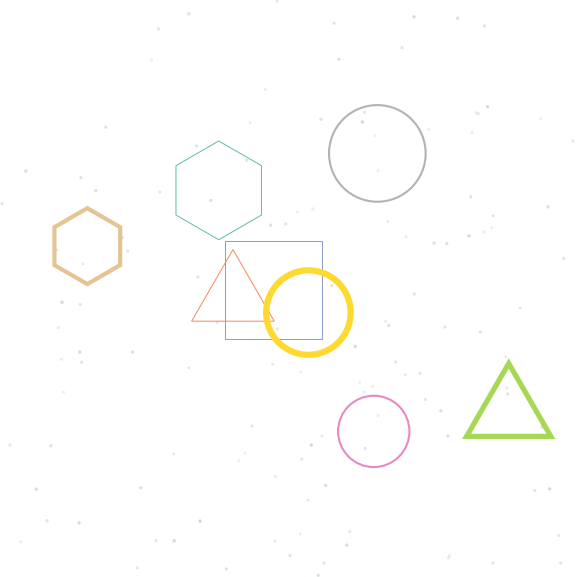[{"shape": "hexagon", "thickness": 0.5, "radius": 0.43, "center": [0.379, 0.67]}, {"shape": "triangle", "thickness": 0.5, "radius": 0.41, "center": [0.403, 0.484]}, {"shape": "square", "thickness": 0.5, "radius": 0.42, "center": [0.474, 0.497]}, {"shape": "circle", "thickness": 1, "radius": 0.31, "center": [0.647, 0.252]}, {"shape": "triangle", "thickness": 2.5, "radius": 0.42, "center": [0.881, 0.286]}, {"shape": "circle", "thickness": 3, "radius": 0.37, "center": [0.534, 0.458]}, {"shape": "hexagon", "thickness": 2, "radius": 0.33, "center": [0.151, 0.573]}, {"shape": "circle", "thickness": 1, "radius": 0.42, "center": [0.653, 0.733]}]